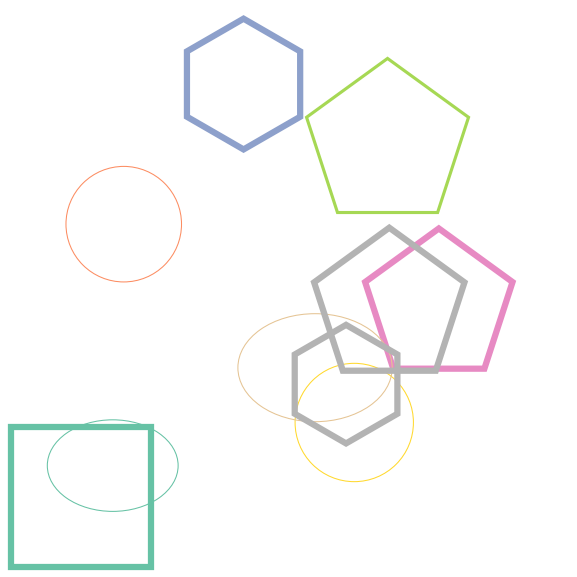[{"shape": "square", "thickness": 3, "radius": 0.61, "center": [0.14, 0.139]}, {"shape": "oval", "thickness": 0.5, "radius": 0.57, "center": [0.195, 0.193]}, {"shape": "circle", "thickness": 0.5, "radius": 0.5, "center": [0.214, 0.611]}, {"shape": "hexagon", "thickness": 3, "radius": 0.57, "center": [0.422, 0.854]}, {"shape": "pentagon", "thickness": 3, "radius": 0.67, "center": [0.76, 0.469]}, {"shape": "pentagon", "thickness": 1.5, "radius": 0.74, "center": [0.671, 0.75]}, {"shape": "circle", "thickness": 0.5, "radius": 0.51, "center": [0.613, 0.268]}, {"shape": "oval", "thickness": 0.5, "radius": 0.67, "center": [0.546, 0.362]}, {"shape": "pentagon", "thickness": 3, "radius": 0.68, "center": [0.674, 0.468]}, {"shape": "hexagon", "thickness": 3, "radius": 0.51, "center": [0.599, 0.334]}]